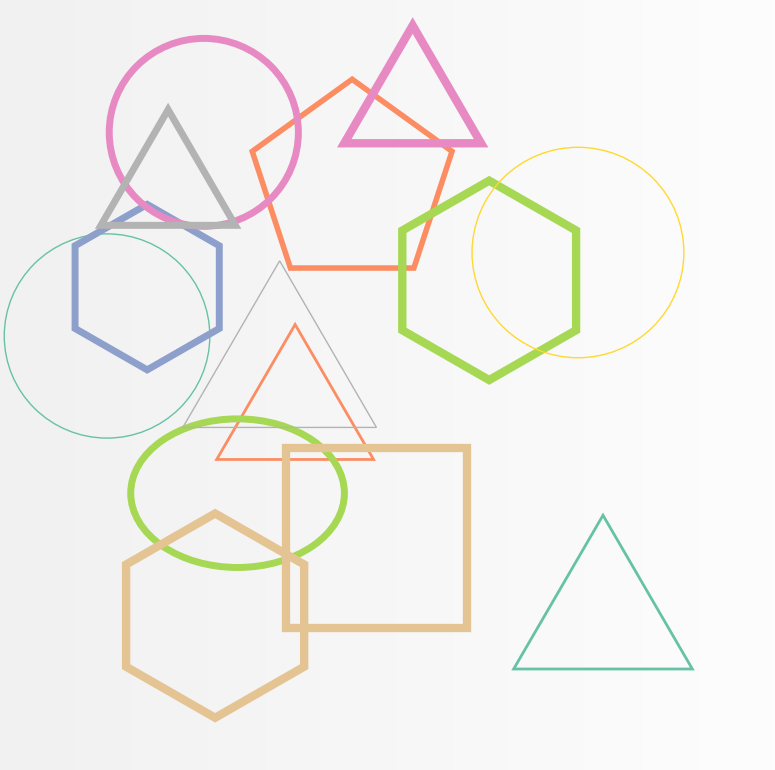[{"shape": "circle", "thickness": 0.5, "radius": 0.66, "center": [0.138, 0.564]}, {"shape": "triangle", "thickness": 1, "radius": 0.67, "center": [0.778, 0.198]}, {"shape": "pentagon", "thickness": 2, "radius": 0.68, "center": [0.454, 0.762]}, {"shape": "triangle", "thickness": 1, "radius": 0.58, "center": [0.381, 0.462]}, {"shape": "hexagon", "thickness": 2.5, "radius": 0.54, "center": [0.19, 0.627]}, {"shape": "circle", "thickness": 2.5, "radius": 0.61, "center": [0.263, 0.828]}, {"shape": "triangle", "thickness": 3, "radius": 0.51, "center": [0.532, 0.865]}, {"shape": "oval", "thickness": 2.5, "radius": 0.69, "center": [0.307, 0.36]}, {"shape": "hexagon", "thickness": 3, "radius": 0.65, "center": [0.631, 0.636]}, {"shape": "circle", "thickness": 0.5, "radius": 0.68, "center": [0.746, 0.672]}, {"shape": "hexagon", "thickness": 3, "radius": 0.66, "center": [0.278, 0.201]}, {"shape": "square", "thickness": 3, "radius": 0.58, "center": [0.485, 0.301]}, {"shape": "triangle", "thickness": 2.5, "radius": 0.5, "center": [0.217, 0.757]}, {"shape": "triangle", "thickness": 0.5, "radius": 0.72, "center": [0.361, 0.517]}]